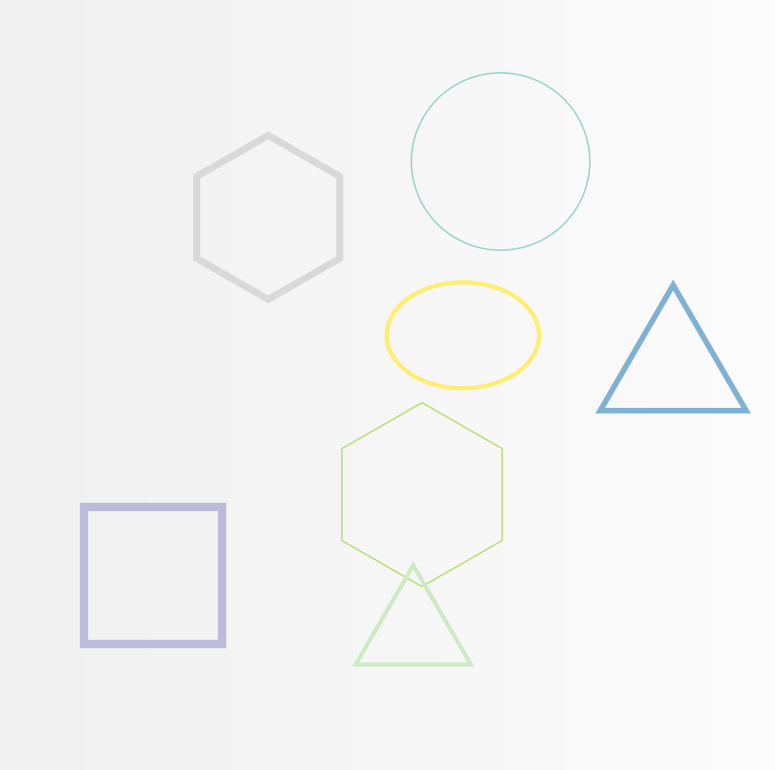[{"shape": "circle", "thickness": 0.5, "radius": 0.58, "center": [0.646, 0.79]}, {"shape": "square", "thickness": 3, "radius": 0.45, "center": [0.197, 0.253]}, {"shape": "triangle", "thickness": 2, "radius": 0.54, "center": [0.869, 0.521]}, {"shape": "hexagon", "thickness": 0.5, "radius": 0.6, "center": [0.545, 0.358]}, {"shape": "hexagon", "thickness": 2.5, "radius": 0.53, "center": [0.346, 0.718]}, {"shape": "triangle", "thickness": 1.5, "radius": 0.43, "center": [0.533, 0.18]}, {"shape": "oval", "thickness": 1.5, "radius": 0.49, "center": [0.597, 0.565]}]